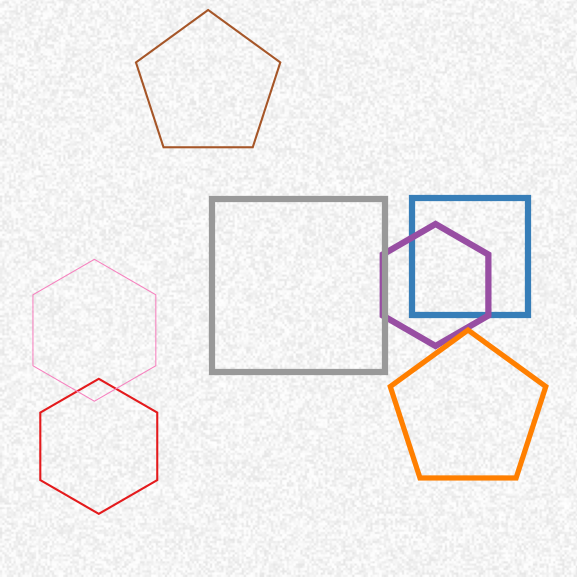[{"shape": "hexagon", "thickness": 1, "radius": 0.58, "center": [0.171, 0.226]}, {"shape": "square", "thickness": 3, "radius": 0.5, "center": [0.814, 0.555]}, {"shape": "hexagon", "thickness": 3, "radius": 0.53, "center": [0.754, 0.506]}, {"shape": "pentagon", "thickness": 2.5, "radius": 0.71, "center": [0.81, 0.286]}, {"shape": "pentagon", "thickness": 1, "radius": 0.66, "center": [0.36, 0.85]}, {"shape": "hexagon", "thickness": 0.5, "radius": 0.61, "center": [0.163, 0.427]}, {"shape": "square", "thickness": 3, "radius": 0.75, "center": [0.516, 0.505]}]